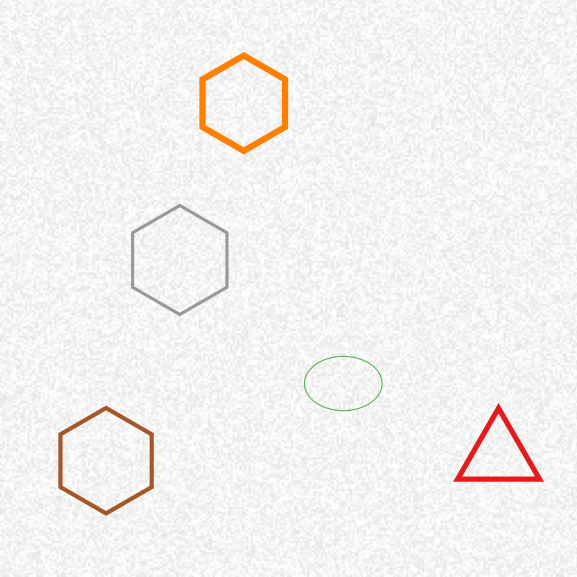[{"shape": "triangle", "thickness": 2.5, "radius": 0.41, "center": [0.863, 0.21]}, {"shape": "oval", "thickness": 0.5, "radius": 0.34, "center": [0.594, 0.335]}, {"shape": "hexagon", "thickness": 3, "radius": 0.41, "center": [0.422, 0.82]}, {"shape": "hexagon", "thickness": 2, "radius": 0.46, "center": [0.184, 0.201]}, {"shape": "hexagon", "thickness": 1.5, "radius": 0.47, "center": [0.311, 0.549]}]